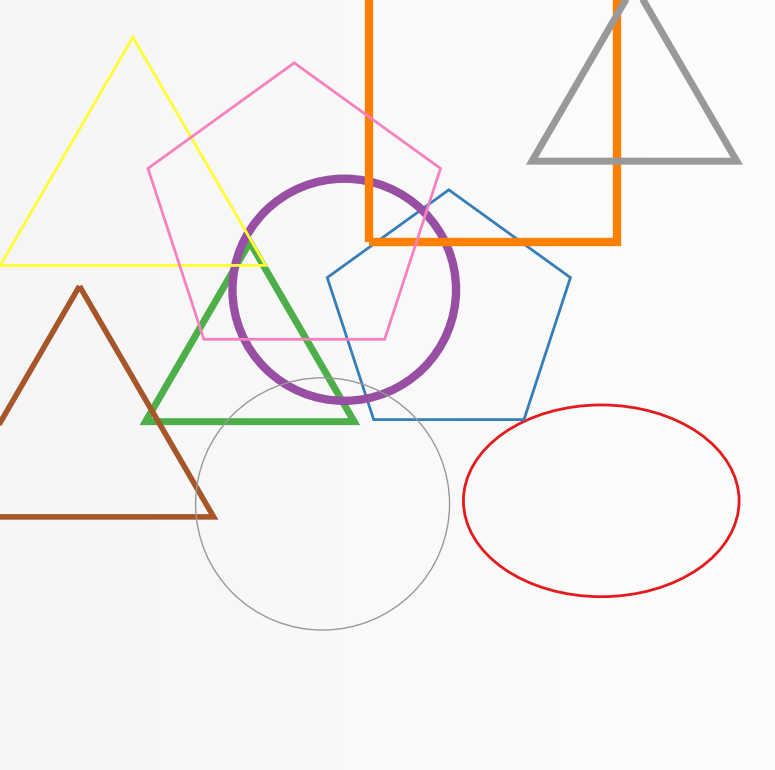[{"shape": "oval", "thickness": 1, "radius": 0.89, "center": [0.776, 0.35]}, {"shape": "pentagon", "thickness": 1, "radius": 0.82, "center": [0.579, 0.589]}, {"shape": "triangle", "thickness": 2.5, "radius": 0.78, "center": [0.322, 0.53]}, {"shape": "circle", "thickness": 3, "radius": 0.72, "center": [0.444, 0.624]}, {"shape": "square", "thickness": 3, "radius": 0.8, "center": [0.636, 0.845]}, {"shape": "triangle", "thickness": 1, "radius": 0.99, "center": [0.171, 0.754]}, {"shape": "triangle", "thickness": 2, "radius": 1.0, "center": [0.103, 0.429]}, {"shape": "pentagon", "thickness": 1, "radius": 0.99, "center": [0.38, 0.72]}, {"shape": "circle", "thickness": 0.5, "radius": 0.82, "center": [0.416, 0.346]}, {"shape": "triangle", "thickness": 2.5, "radius": 0.76, "center": [0.819, 0.867]}]